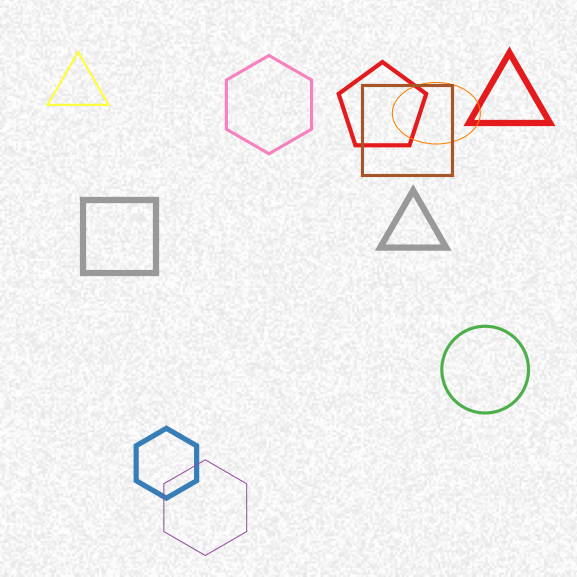[{"shape": "pentagon", "thickness": 2, "radius": 0.4, "center": [0.662, 0.812]}, {"shape": "triangle", "thickness": 3, "radius": 0.41, "center": [0.882, 0.827]}, {"shape": "hexagon", "thickness": 2.5, "radius": 0.3, "center": [0.288, 0.197]}, {"shape": "circle", "thickness": 1.5, "radius": 0.38, "center": [0.84, 0.359]}, {"shape": "hexagon", "thickness": 0.5, "radius": 0.41, "center": [0.355, 0.12]}, {"shape": "oval", "thickness": 0.5, "radius": 0.38, "center": [0.756, 0.803]}, {"shape": "triangle", "thickness": 1, "radius": 0.3, "center": [0.135, 0.848]}, {"shape": "square", "thickness": 1.5, "radius": 0.39, "center": [0.704, 0.775]}, {"shape": "hexagon", "thickness": 1.5, "radius": 0.43, "center": [0.466, 0.818]}, {"shape": "square", "thickness": 3, "radius": 0.31, "center": [0.207, 0.589]}, {"shape": "triangle", "thickness": 3, "radius": 0.33, "center": [0.715, 0.603]}]